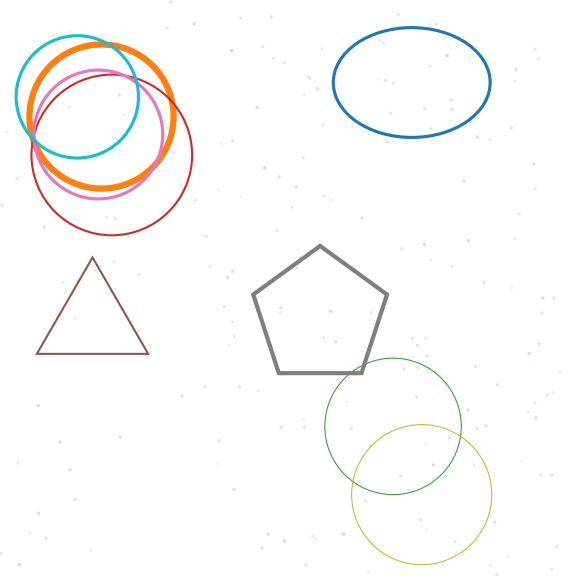[{"shape": "oval", "thickness": 1.5, "radius": 0.68, "center": [0.713, 0.856]}, {"shape": "circle", "thickness": 3, "radius": 0.62, "center": [0.176, 0.797]}, {"shape": "circle", "thickness": 0.5, "radius": 0.59, "center": [0.681, 0.261]}, {"shape": "circle", "thickness": 1, "radius": 0.7, "center": [0.194, 0.731]}, {"shape": "triangle", "thickness": 1, "radius": 0.56, "center": [0.16, 0.442]}, {"shape": "circle", "thickness": 1.5, "radius": 0.56, "center": [0.17, 0.766]}, {"shape": "pentagon", "thickness": 2, "radius": 0.61, "center": [0.554, 0.452]}, {"shape": "circle", "thickness": 0.5, "radius": 0.61, "center": [0.73, 0.143]}, {"shape": "circle", "thickness": 1.5, "radius": 0.53, "center": [0.134, 0.831]}]